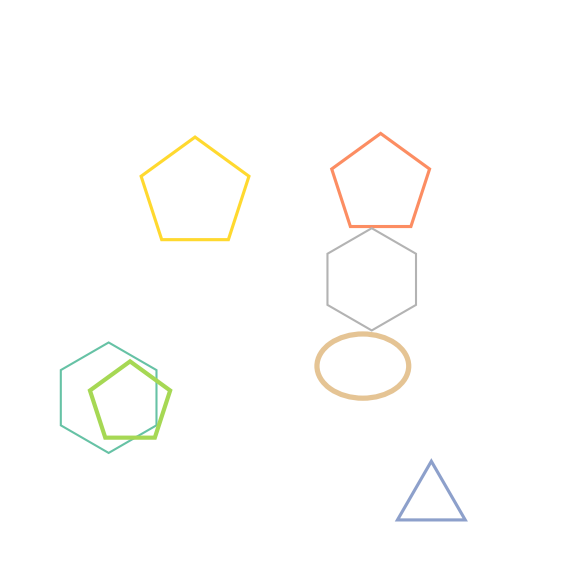[{"shape": "hexagon", "thickness": 1, "radius": 0.48, "center": [0.188, 0.31]}, {"shape": "pentagon", "thickness": 1.5, "radius": 0.45, "center": [0.659, 0.679]}, {"shape": "triangle", "thickness": 1.5, "radius": 0.34, "center": [0.747, 0.133]}, {"shape": "pentagon", "thickness": 2, "radius": 0.37, "center": [0.225, 0.3]}, {"shape": "pentagon", "thickness": 1.5, "radius": 0.49, "center": [0.338, 0.664]}, {"shape": "oval", "thickness": 2.5, "radius": 0.4, "center": [0.628, 0.365]}, {"shape": "hexagon", "thickness": 1, "radius": 0.44, "center": [0.644, 0.515]}]